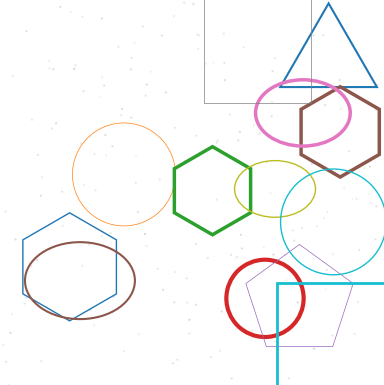[{"shape": "triangle", "thickness": 1.5, "radius": 0.72, "center": [0.854, 0.846]}, {"shape": "hexagon", "thickness": 1, "radius": 0.7, "center": [0.181, 0.307]}, {"shape": "circle", "thickness": 0.5, "radius": 0.67, "center": [0.322, 0.547]}, {"shape": "hexagon", "thickness": 2.5, "radius": 0.57, "center": [0.552, 0.505]}, {"shape": "circle", "thickness": 3, "radius": 0.5, "center": [0.688, 0.225]}, {"shape": "pentagon", "thickness": 0.5, "radius": 0.73, "center": [0.778, 0.218]}, {"shape": "oval", "thickness": 1.5, "radius": 0.71, "center": [0.208, 0.271]}, {"shape": "hexagon", "thickness": 2.5, "radius": 0.59, "center": [0.884, 0.657]}, {"shape": "oval", "thickness": 2.5, "radius": 0.61, "center": [0.787, 0.707]}, {"shape": "square", "thickness": 0.5, "radius": 0.7, "center": [0.669, 0.872]}, {"shape": "oval", "thickness": 1, "radius": 0.53, "center": [0.714, 0.509]}, {"shape": "square", "thickness": 2, "radius": 0.72, "center": [0.863, 0.122]}, {"shape": "circle", "thickness": 1, "radius": 0.69, "center": [0.866, 0.424]}]